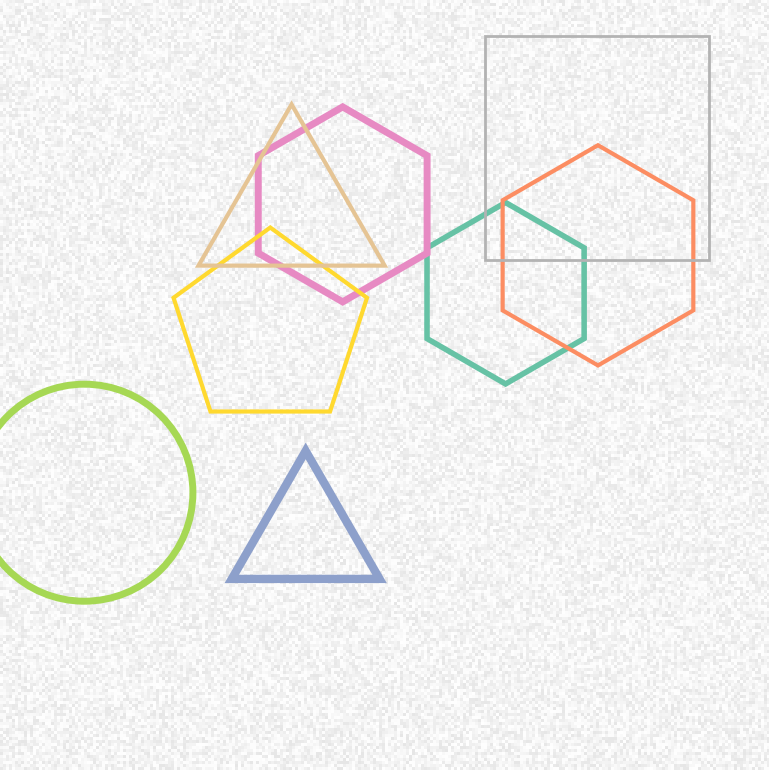[{"shape": "hexagon", "thickness": 2, "radius": 0.59, "center": [0.657, 0.619]}, {"shape": "hexagon", "thickness": 1.5, "radius": 0.71, "center": [0.777, 0.668]}, {"shape": "triangle", "thickness": 3, "radius": 0.55, "center": [0.397, 0.304]}, {"shape": "hexagon", "thickness": 2.5, "radius": 0.63, "center": [0.445, 0.735]}, {"shape": "circle", "thickness": 2.5, "radius": 0.7, "center": [0.11, 0.36]}, {"shape": "pentagon", "thickness": 1.5, "radius": 0.66, "center": [0.351, 0.572]}, {"shape": "triangle", "thickness": 1.5, "radius": 0.7, "center": [0.379, 0.725]}, {"shape": "square", "thickness": 1, "radius": 0.73, "center": [0.776, 0.808]}]